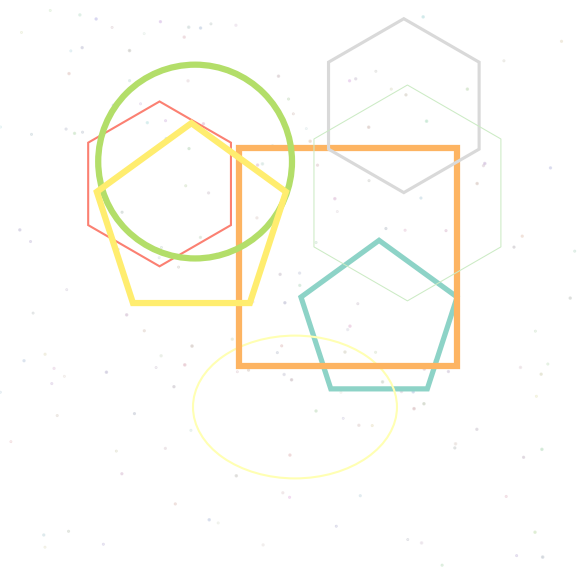[{"shape": "pentagon", "thickness": 2.5, "radius": 0.71, "center": [0.656, 0.441]}, {"shape": "oval", "thickness": 1, "radius": 0.88, "center": [0.511, 0.294]}, {"shape": "hexagon", "thickness": 1, "radius": 0.71, "center": [0.276, 0.681]}, {"shape": "square", "thickness": 3, "radius": 0.94, "center": [0.603, 0.554]}, {"shape": "circle", "thickness": 3, "radius": 0.84, "center": [0.338, 0.719]}, {"shape": "hexagon", "thickness": 1.5, "radius": 0.75, "center": [0.699, 0.816]}, {"shape": "hexagon", "thickness": 0.5, "radius": 0.93, "center": [0.706, 0.665]}, {"shape": "pentagon", "thickness": 3, "radius": 0.86, "center": [0.331, 0.614]}]